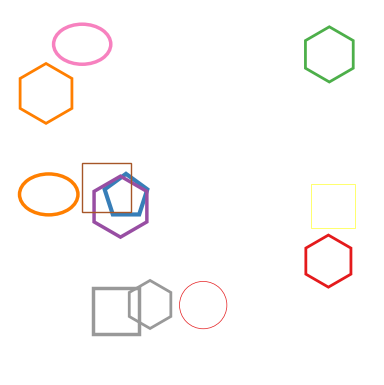[{"shape": "circle", "thickness": 0.5, "radius": 0.31, "center": [0.528, 0.208]}, {"shape": "hexagon", "thickness": 2, "radius": 0.34, "center": [0.853, 0.322]}, {"shape": "pentagon", "thickness": 3, "radius": 0.29, "center": [0.327, 0.49]}, {"shape": "hexagon", "thickness": 2, "radius": 0.36, "center": [0.855, 0.859]}, {"shape": "hexagon", "thickness": 2.5, "radius": 0.4, "center": [0.313, 0.463]}, {"shape": "hexagon", "thickness": 2, "radius": 0.39, "center": [0.12, 0.757]}, {"shape": "oval", "thickness": 2.5, "radius": 0.38, "center": [0.127, 0.495]}, {"shape": "square", "thickness": 0.5, "radius": 0.29, "center": [0.866, 0.466]}, {"shape": "square", "thickness": 1, "radius": 0.32, "center": [0.278, 0.512]}, {"shape": "oval", "thickness": 2.5, "radius": 0.37, "center": [0.213, 0.885]}, {"shape": "hexagon", "thickness": 2, "radius": 0.31, "center": [0.39, 0.209]}, {"shape": "square", "thickness": 2.5, "radius": 0.3, "center": [0.301, 0.193]}]